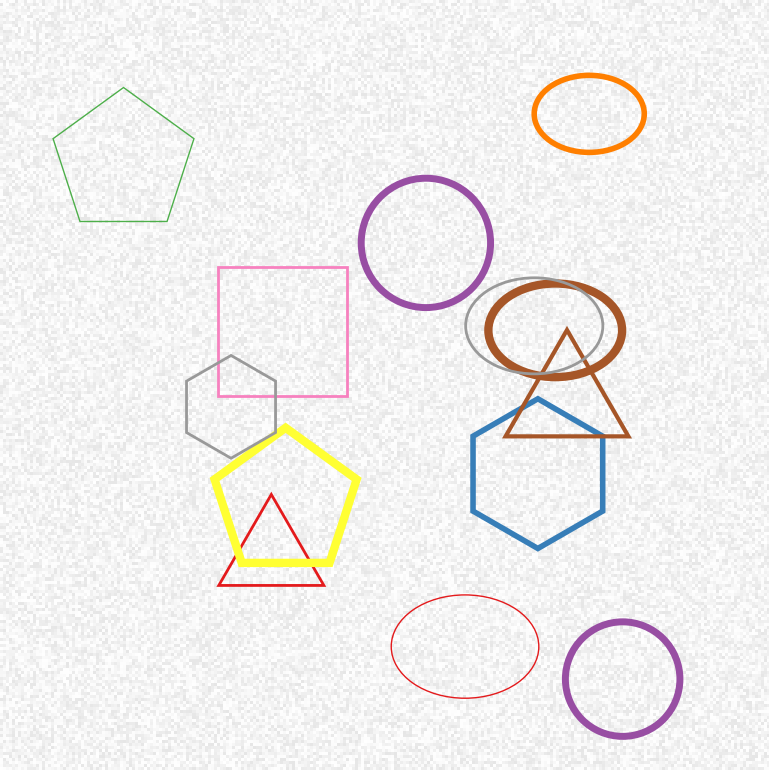[{"shape": "triangle", "thickness": 1, "radius": 0.39, "center": [0.352, 0.279]}, {"shape": "oval", "thickness": 0.5, "radius": 0.48, "center": [0.604, 0.16]}, {"shape": "hexagon", "thickness": 2, "radius": 0.49, "center": [0.699, 0.385]}, {"shape": "pentagon", "thickness": 0.5, "radius": 0.48, "center": [0.16, 0.79]}, {"shape": "circle", "thickness": 2.5, "radius": 0.37, "center": [0.809, 0.118]}, {"shape": "circle", "thickness": 2.5, "radius": 0.42, "center": [0.553, 0.685]}, {"shape": "oval", "thickness": 2, "radius": 0.36, "center": [0.765, 0.852]}, {"shape": "pentagon", "thickness": 3, "radius": 0.49, "center": [0.371, 0.347]}, {"shape": "oval", "thickness": 3, "radius": 0.43, "center": [0.721, 0.571]}, {"shape": "triangle", "thickness": 1.5, "radius": 0.46, "center": [0.736, 0.479]}, {"shape": "square", "thickness": 1, "radius": 0.42, "center": [0.367, 0.57]}, {"shape": "oval", "thickness": 1, "radius": 0.45, "center": [0.694, 0.577]}, {"shape": "hexagon", "thickness": 1, "radius": 0.33, "center": [0.3, 0.472]}]